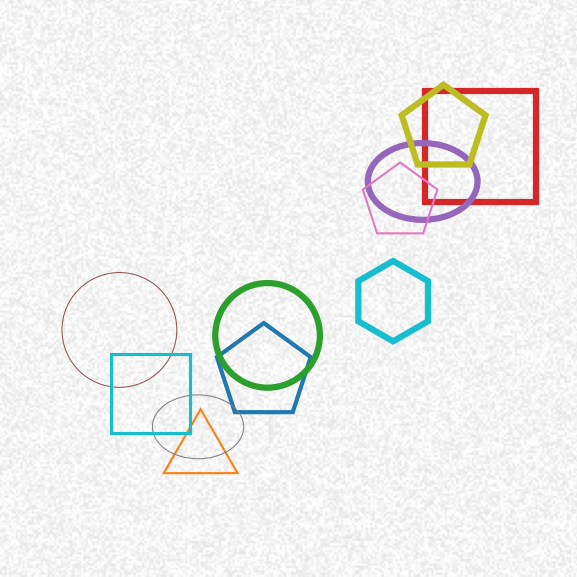[{"shape": "pentagon", "thickness": 2, "radius": 0.43, "center": [0.457, 0.354]}, {"shape": "triangle", "thickness": 1, "radius": 0.37, "center": [0.347, 0.217]}, {"shape": "circle", "thickness": 3, "radius": 0.45, "center": [0.463, 0.418]}, {"shape": "square", "thickness": 3, "radius": 0.48, "center": [0.833, 0.746]}, {"shape": "oval", "thickness": 3, "radius": 0.47, "center": [0.732, 0.685]}, {"shape": "circle", "thickness": 0.5, "radius": 0.5, "center": [0.207, 0.428]}, {"shape": "pentagon", "thickness": 1, "radius": 0.34, "center": [0.693, 0.65]}, {"shape": "oval", "thickness": 0.5, "radius": 0.4, "center": [0.343, 0.26]}, {"shape": "pentagon", "thickness": 3, "radius": 0.38, "center": [0.768, 0.776]}, {"shape": "hexagon", "thickness": 3, "radius": 0.35, "center": [0.681, 0.478]}, {"shape": "square", "thickness": 1.5, "radius": 0.34, "center": [0.26, 0.318]}]